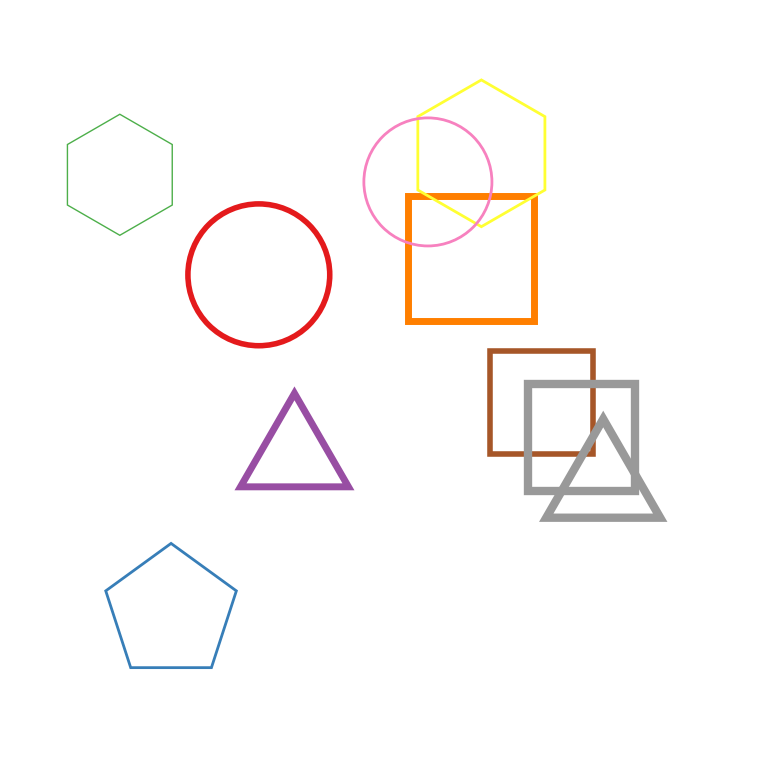[{"shape": "circle", "thickness": 2, "radius": 0.46, "center": [0.336, 0.643]}, {"shape": "pentagon", "thickness": 1, "radius": 0.45, "center": [0.222, 0.205]}, {"shape": "hexagon", "thickness": 0.5, "radius": 0.39, "center": [0.156, 0.773]}, {"shape": "triangle", "thickness": 2.5, "radius": 0.4, "center": [0.382, 0.408]}, {"shape": "square", "thickness": 2.5, "radius": 0.41, "center": [0.612, 0.664]}, {"shape": "hexagon", "thickness": 1, "radius": 0.48, "center": [0.625, 0.801]}, {"shape": "square", "thickness": 2, "radius": 0.34, "center": [0.703, 0.477]}, {"shape": "circle", "thickness": 1, "radius": 0.42, "center": [0.556, 0.764]}, {"shape": "square", "thickness": 3, "radius": 0.35, "center": [0.756, 0.432]}, {"shape": "triangle", "thickness": 3, "radius": 0.43, "center": [0.783, 0.37]}]